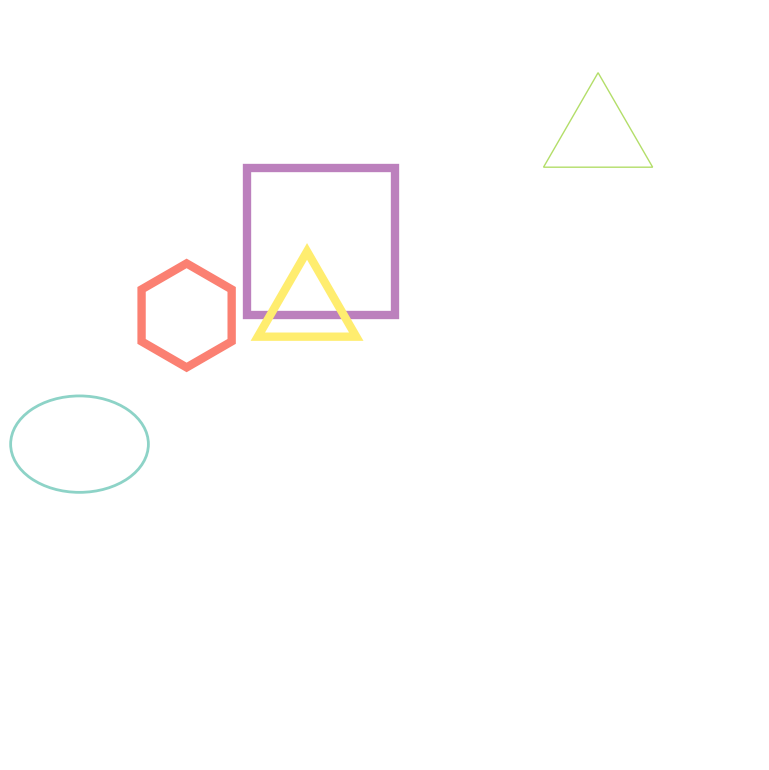[{"shape": "oval", "thickness": 1, "radius": 0.45, "center": [0.103, 0.423]}, {"shape": "hexagon", "thickness": 3, "radius": 0.34, "center": [0.242, 0.59]}, {"shape": "triangle", "thickness": 0.5, "radius": 0.41, "center": [0.777, 0.824]}, {"shape": "square", "thickness": 3, "radius": 0.48, "center": [0.416, 0.686]}, {"shape": "triangle", "thickness": 3, "radius": 0.37, "center": [0.399, 0.6]}]